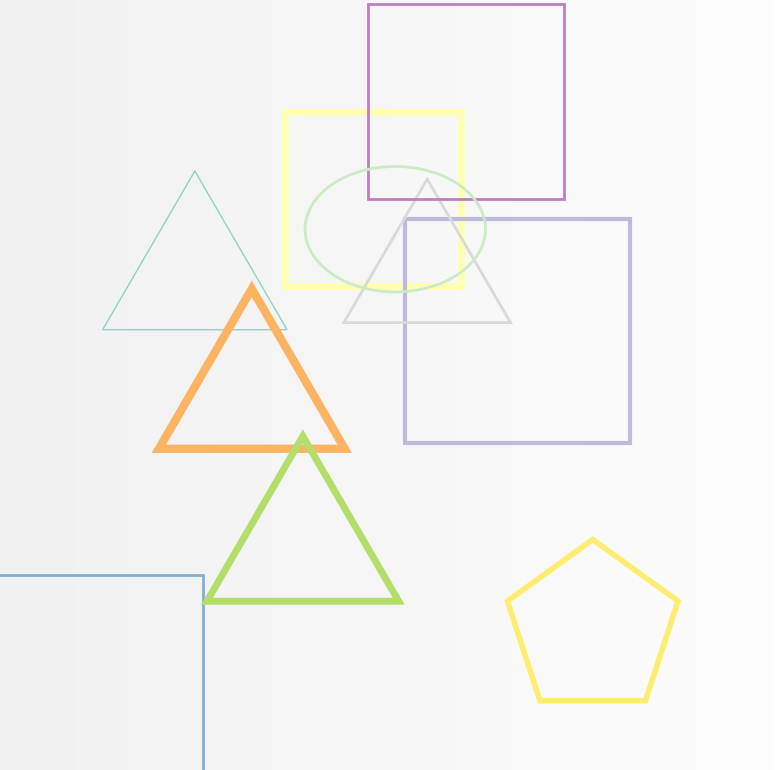[{"shape": "triangle", "thickness": 0.5, "radius": 0.69, "center": [0.251, 0.641]}, {"shape": "square", "thickness": 2.5, "radius": 0.57, "center": [0.481, 0.742]}, {"shape": "square", "thickness": 1.5, "radius": 0.73, "center": [0.668, 0.57]}, {"shape": "square", "thickness": 1, "radius": 0.68, "center": [0.127, 0.118]}, {"shape": "triangle", "thickness": 3, "radius": 0.69, "center": [0.325, 0.486]}, {"shape": "triangle", "thickness": 2.5, "radius": 0.71, "center": [0.391, 0.291]}, {"shape": "triangle", "thickness": 1, "radius": 0.62, "center": [0.551, 0.643]}, {"shape": "square", "thickness": 1, "radius": 0.63, "center": [0.602, 0.869]}, {"shape": "oval", "thickness": 1, "radius": 0.58, "center": [0.51, 0.702]}, {"shape": "pentagon", "thickness": 2, "radius": 0.58, "center": [0.765, 0.184]}]